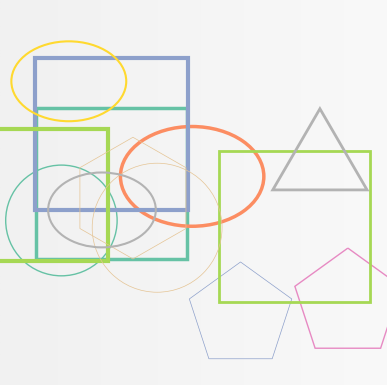[{"shape": "circle", "thickness": 1, "radius": 0.72, "center": [0.158, 0.427]}, {"shape": "square", "thickness": 2.5, "radius": 0.98, "center": [0.288, 0.523]}, {"shape": "oval", "thickness": 2.5, "radius": 0.93, "center": [0.496, 0.542]}, {"shape": "square", "thickness": 3, "radius": 0.99, "center": [0.287, 0.653]}, {"shape": "pentagon", "thickness": 0.5, "radius": 0.69, "center": [0.621, 0.181]}, {"shape": "pentagon", "thickness": 1, "radius": 0.72, "center": [0.898, 0.212]}, {"shape": "square", "thickness": 3, "radius": 0.86, "center": [0.106, 0.494]}, {"shape": "square", "thickness": 2, "radius": 0.98, "center": [0.76, 0.412]}, {"shape": "oval", "thickness": 1.5, "radius": 0.74, "center": [0.178, 0.789]}, {"shape": "hexagon", "thickness": 0.5, "radius": 0.79, "center": [0.343, 0.485]}, {"shape": "circle", "thickness": 0.5, "radius": 0.84, "center": [0.405, 0.409]}, {"shape": "triangle", "thickness": 2, "radius": 0.7, "center": [0.826, 0.577]}, {"shape": "oval", "thickness": 1.5, "radius": 0.69, "center": [0.263, 0.455]}]